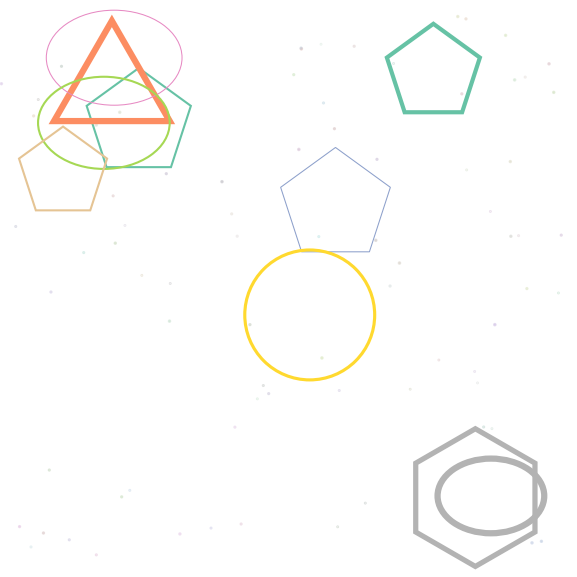[{"shape": "pentagon", "thickness": 1, "radius": 0.47, "center": [0.24, 0.786]}, {"shape": "pentagon", "thickness": 2, "radius": 0.42, "center": [0.75, 0.873]}, {"shape": "triangle", "thickness": 3, "radius": 0.58, "center": [0.194, 0.847]}, {"shape": "pentagon", "thickness": 0.5, "radius": 0.5, "center": [0.581, 0.644]}, {"shape": "oval", "thickness": 0.5, "radius": 0.59, "center": [0.198, 0.899]}, {"shape": "oval", "thickness": 1, "radius": 0.57, "center": [0.18, 0.786]}, {"shape": "circle", "thickness": 1.5, "radius": 0.56, "center": [0.536, 0.454]}, {"shape": "pentagon", "thickness": 1, "radius": 0.4, "center": [0.109, 0.7]}, {"shape": "oval", "thickness": 3, "radius": 0.46, "center": [0.85, 0.14]}, {"shape": "hexagon", "thickness": 2.5, "radius": 0.6, "center": [0.823, 0.138]}]